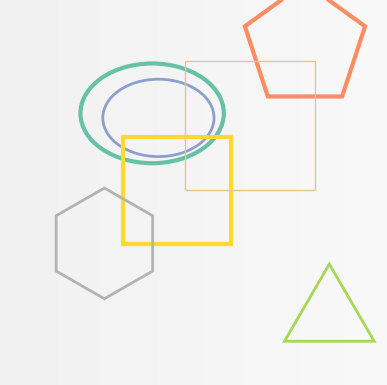[{"shape": "oval", "thickness": 3, "radius": 0.92, "center": [0.393, 0.706]}, {"shape": "pentagon", "thickness": 3, "radius": 0.82, "center": [0.787, 0.881]}, {"shape": "oval", "thickness": 2, "radius": 0.72, "center": [0.409, 0.694]}, {"shape": "triangle", "thickness": 2, "radius": 0.67, "center": [0.85, 0.18]}, {"shape": "square", "thickness": 3, "radius": 0.69, "center": [0.456, 0.505]}, {"shape": "square", "thickness": 1, "radius": 0.84, "center": [0.645, 0.674]}, {"shape": "hexagon", "thickness": 2, "radius": 0.72, "center": [0.269, 0.368]}]